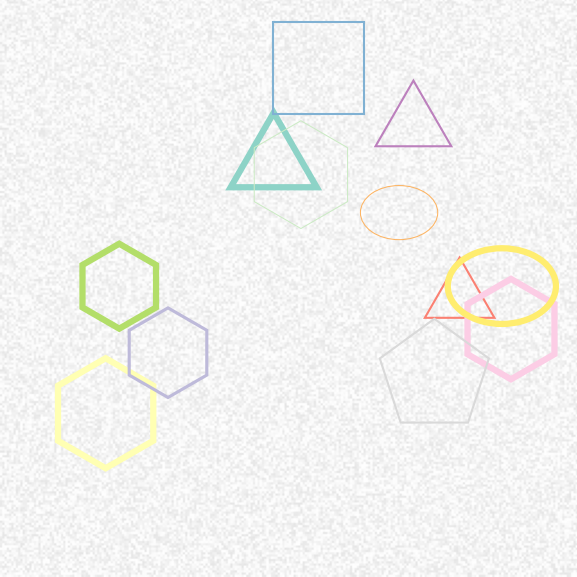[{"shape": "triangle", "thickness": 3, "radius": 0.43, "center": [0.474, 0.718]}, {"shape": "hexagon", "thickness": 3, "radius": 0.48, "center": [0.183, 0.284]}, {"shape": "hexagon", "thickness": 1.5, "radius": 0.39, "center": [0.291, 0.388]}, {"shape": "triangle", "thickness": 1, "radius": 0.35, "center": [0.796, 0.484]}, {"shape": "square", "thickness": 1, "radius": 0.4, "center": [0.552, 0.881]}, {"shape": "oval", "thickness": 0.5, "radius": 0.33, "center": [0.691, 0.631]}, {"shape": "hexagon", "thickness": 3, "radius": 0.37, "center": [0.207, 0.504]}, {"shape": "hexagon", "thickness": 3, "radius": 0.43, "center": [0.885, 0.429]}, {"shape": "pentagon", "thickness": 1, "radius": 0.5, "center": [0.752, 0.348]}, {"shape": "triangle", "thickness": 1, "radius": 0.38, "center": [0.716, 0.784]}, {"shape": "hexagon", "thickness": 0.5, "radius": 0.47, "center": [0.521, 0.697]}, {"shape": "oval", "thickness": 3, "radius": 0.47, "center": [0.869, 0.504]}]